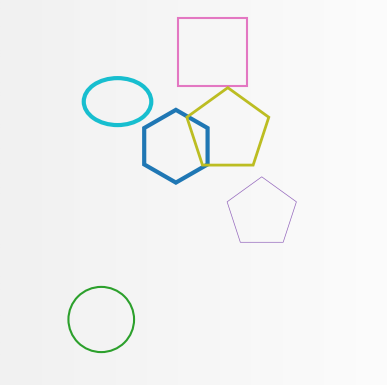[{"shape": "hexagon", "thickness": 3, "radius": 0.47, "center": [0.454, 0.62]}, {"shape": "circle", "thickness": 1.5, "radius": 0.42, "center": [0.261, 0.17]}, {"shape": "pentagon", "thickness": 0.5, "radius": 0.47, "center": [0.675, 0.447]}, {"shape": "square", "thickness": 1.5, "radius": 0.44, "center": [0.548, 0.865]}, {"shape": "pentagon", "thickness": 2, "radius": 0.56, "center": [0.588, 0.661]}, {"shape": "oval", "thickness": 3, "radius": 0.44, "center": [0.303, 0.736]}]